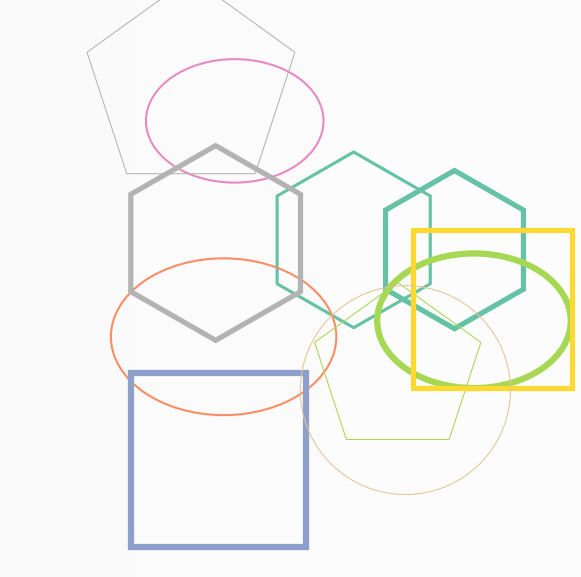[{"shape": "hexagon", "thickness": 2.5, "radius": 0.68, "center": [0.782, 0.567]}, {"shape": "hexagon", "thickness": 1.5, "radius": 0.76, "center": [0.609, 0.584]}, {"shape": "oval", "thickness": 1, "radius": 0.97, "center": [0.385, 0.416]}, {"shape": "square", "thickness": 3, "radius": 0.75, "center": [0.376, 0.203]}, {"shape": "oval", "thickness": 1, "radius": 0.76, "center": [0.404, 0.79]}, {"shape": "pentagon", "thickness": 0.5, "radius": 0.75, "center": [0.684, 0.36]}, {"shape": "oval", "thickness": 3, "radius": 0.83, "center": [0.815, 0.444]}, {"shape": "square", "thickness": 2.5, "radius": 0.68, "center": [0.848, 0.464]}, {"shape": "circle", "thickness": 0.5, "radius": 0.9, "center": [0.697, 0.324]}, {"shape": "hexagon", "thickness": 2.5, "radius": 0.84, "center": [0.371, 0.578]}, {"shape": "pentagon", "thickness": 0.5, "radius": 0.94, "center": [0.329, 0.85]}]